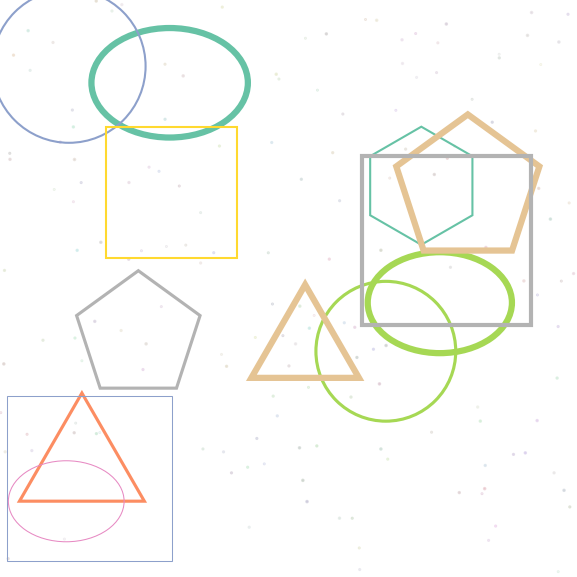[{"shape": "oval", "thickness": 3, "radius": 0.68, "center": [0.294, 0.856]}, {"shape": "hexagon", "thickness": 1, "radius": 0.51, "center": [0.73, 0.678]}, {"shape": "triangle", "thickness": 1.5, "radius": 0.62, "center": [0.142, 0.194]}, {"shape": "square", "thickness": 0.5, "radius": 0.71, "center": [0.155, 0.17]}, {"shape": "circle", "thickness": 1, "radius": 0.66, "center": [0.119, 0.884]}, {"shape": "oval", "thickness": 0.5, "radius": 0.5, "center": [0.115, 0.131]}, {"shape": "circle", "thickness": 1.5, "radius": 0.61, "center": [0.668, 0.391]}, {"shape": "oval", "thickness": 3, "radius": 0.62, "center": [0.762, 0.475]}, {"shape": "square", "thickness": 1, "radius": 0.57, "center": [0.296, 0.666]}, {"shape": "triangle", "thickness": 3, "radius": 0.54, "center": [0.528, 0.399]}, {"shape": "pentagon", "thickness": 3, "radius": 0.65, "center": [0.81, 0.671]}, {"shape": "square", "thickness": 2, "radius": 0.73, "center": [0.773, 0.583]}, {"shape": "pentagon", "thickness": 1.5, "radius": 0.56, "center": [0.24, 0.418]}]